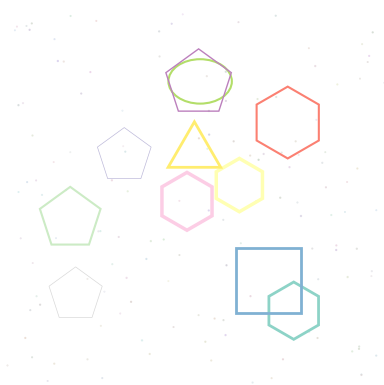[{"shape": "hexagon", "thickness": 2, "radius": 0.37, "center": [0.763, 0.193]}, {"shape": "hexagon", "thickness": 2.5, "radius": 0.35, "center": [0.622, 0.519]}, {"shape": "pentagon", "thickness": 0.5, "radius": 0.37, "center": [0.323, 0.595]}, {"shape": "hexagon", "thickness": 1.5, "radius": 0.47, "center": [0.747, 0.682]}, {"shape": "square", "thickness": 2, "radius": 0.42, "center": [0.698, 0.272]}, {"shape": "oval", "thickness": 1.5, "radius": 0.41, "center": [0.52, 0.789]}, {"shape": "hexagon", "thickness": 2.5, "radius": 0.38, "center": [0.486, 0.477]}, {"shape": "pentagon", "thickness": 0.5, "radius": 0.36, "center": [0.196, 0.234]}, {"shape": "pentagon", "thickness": 1, "radius": 0.45, "center": [0.516, 0.784]}, {"shape": "pentagon", "thickness": 1.5, "radius": 0.41, "center": [0.182, 0.432]}, {"shape": "triangle", "thickness": 2, "radius": 0.39, "center": [0.505, 0.605]}]